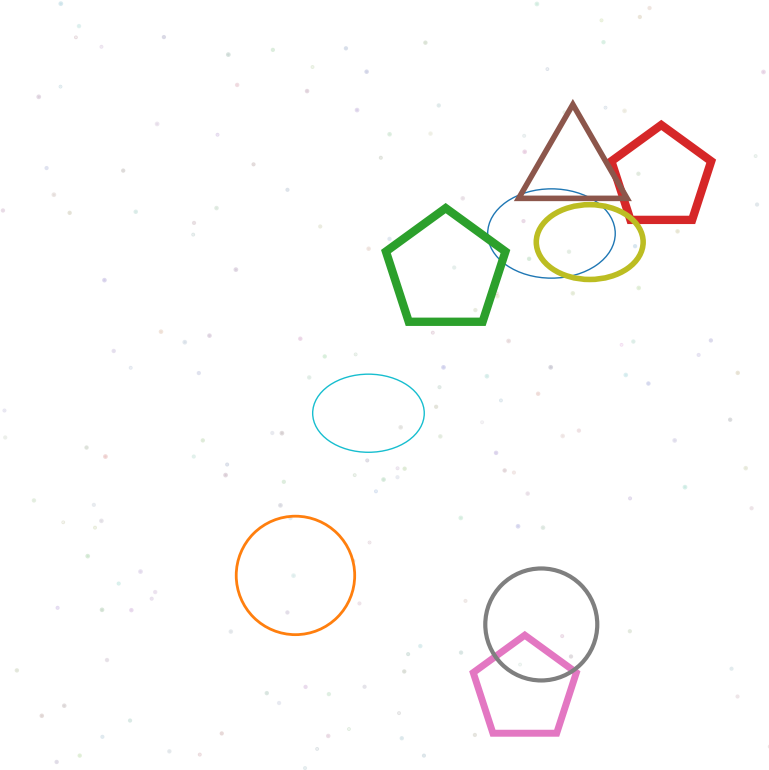[{"shape": "oval", "thickness": 0.5, "radius": 0.41, "center": [0.716, 0.697]}, {"shape": "circle", "thickness": 1, "radius": 0.38, "center": [0.384, 0.253]}, {"shape": "pentagon", "thickness": 3, "radius": 0.41, "center": [0.579, 0.648]}, {"shape": "pentagon", "thickness": 3, "radius": 0.34, "center": [0.859, 0.77]}, {"shape": "triangle", "thickness": 2, "radius": 0.41, "center": [0.744, 0.783]}, {"shape": "pentagon", "thickness": 2.5, "radius": 0.35, "center": [0.682, 0.105]}, {"shape": "circle", "thickness": 1.5, "radius": 0.36, "center": [0.703, 0.189]}, {"shape": "oval", "thickness": 2, "radius": 0.35, "center": [0.766, 0.686]}, {"shape": "oval", "thickness": 0.5, "radius": 0.36, "center": [0.479, 0.463]}]